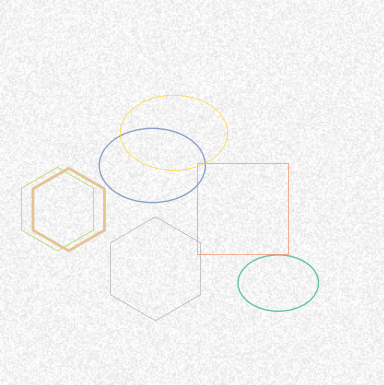[{"shape": "oval", "thickness": 1, "radius": 0.52, "center": [0.723, 0.265]}, {"shape": "square", "thickness": 0.5, "radius": 0.59, "center": [0.63, 0.459]}, {"shape": "oval", "thickness": 1, "radius": 0.69, "center": [0.396, 0.57]}, {"shape": "hexagon", "thickness": 0.5, "radius": 0.54, "center": [0.149, 0.457]}, {"shape": "oval", "thickness": 0.5, "radius": 0.7, "center": [0.452, 0.655]}, {"shape": "hexagon", "thickness": 2, "radius": 0.54, "center": [0.179, 0.456]}, {"shape": "hexagon", "thickness": 0.5, "radius": 0.68, "center": [0.404, 0.302]}]